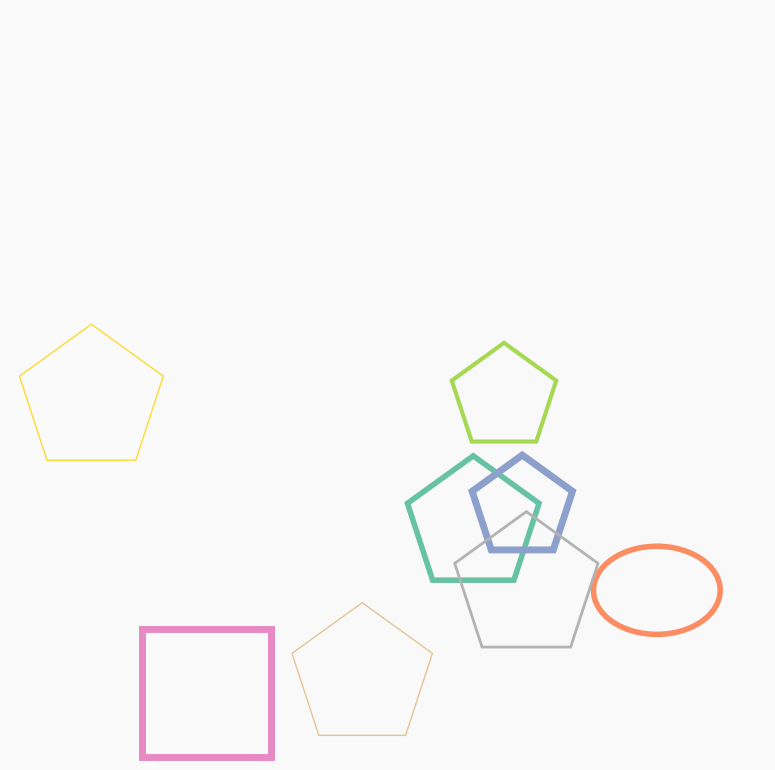[{"shape": "pentagon", "thickness": 2, "radius": 0.45, "center": [0.611, 0.319]}, {"shape": "oval", "thickness": 2, "radius": 0.41, "center": [0.848, 0.233]}, {"shape": "pentagon", "thickness": 2.5, "radius": 0.34, "center": [0.674, 0.341]}, {"shape": "square", "thickness": 2.5, "radius": 0.42, "center": [0.267, 0.1]}, {"shape": "pentagon", "thickness": 1.5, "radius": 0.35, "center": [0.65, 0.484]}, {"shape": "pentagon", "thickness": 0.5, "radius": 0.49, "center": [0.118, 0.481]}, {"shape": "pentagon", "thickness": 0.5, "radius": 0.48, "center": [0.467, 0.122]}, {"shape": "pentagon", "thickness": 1, "radius": 0.49, "center": [0.679, 0.238]}]